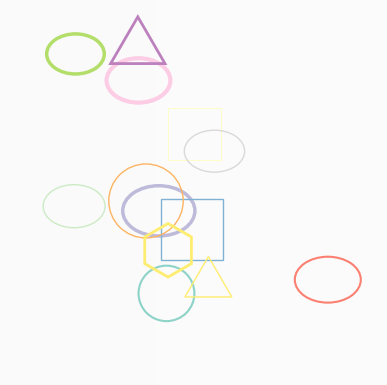[{"shape": "circle", "thickness": 1.5, "radius": 0.36, "center": [0.43, 0.238]}, {"shape": "square", "thickness": 0.5, "radius": 0.34, "center": [0.502, 0.652]}, {"shape": "oval", "thickness": 2.5, "radius": 0.47, "center": [0.41, 0.452]}, {"shape": "oval", "thickness": 1.5, "radius": 0.43, "center": [0.846, 0.274]}, {"shape": "square", "thickness": 1, "radius": 0.4, "center": [0.496, 0.404]}, {"shape": "circle", "thickness": 1, "radius": 0.48, "center": [0.377, 0.478]}, {"shape": "oval", "thickness": 2.5, "radius": 0.37, "center": [0.195, 0.86]}, {"shape": "oval", "thickness": 3, "radius": 0.41, "center": [0.357, 0.791]}, {"shape": "oval", "thickness": 1, "radius": 0.39, "center": [0.553, 0.607]}, {"shape": "triangle", "thickness": 2, "radius": 0.4, "center": [0.356, 0.875]}, {"shape": "oval", "thickness": 1, "radius": 0.4, "center": [0.191, 0.464]}, {"shape": "hexagon", "thickness": 2, "radius": 0.35, "center": [0.434, 0.35]}, {"shape": "triangle", "thickness": 1, "radius": 0.35, "center": [0.538, 0.264]}]